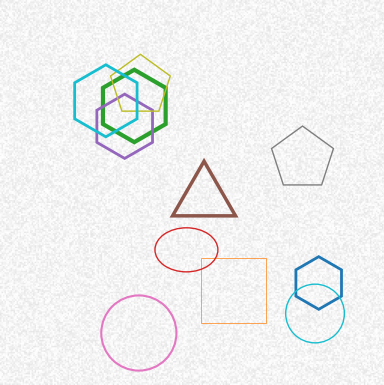[{"shape": "hexagon", "thickness": 2, "radius": 0.34, "center": [0.828, 0.265]}, {"shape": "square", "thickness": 0.5, "radius": 0.42, "center": [0.606, 0.245]}, {"shape": "hexagon", "thickness": 3, "radius": 0.47, "center": [0.349, 0.725]}, {"shape": "oval", "thickness": 1, "radius": 0.41, "center": [0.484, 0.351]}, {"shape": "hexagon", "thickness": 2, "radius": 0.42, "center": [0.324, 0.672]}, {"shape": "triangle", "thickness": 2.5, "radius": 0.47, "center": [0.53, 0.487]}, {"shape": "circle", "thickness": 1.5, "radius": 0.49, "center": [0.361, 0.135]}, {"shape": "pentagon", "thickness": 1, "radius": 0.42, "center": [0.786, 0.588]}, {"shape": "pentagon", "thickness": 1, "radius": 0.41, "center": [0.365, 0.777]}, {"shape": "hexagon", "thickness": 2, "radius": 0.47, "center": [0.275, 0.738]}, {"shape": "circle", "thickness": 1, "radius": 0.38, "center": [0.818, 0.186]}]